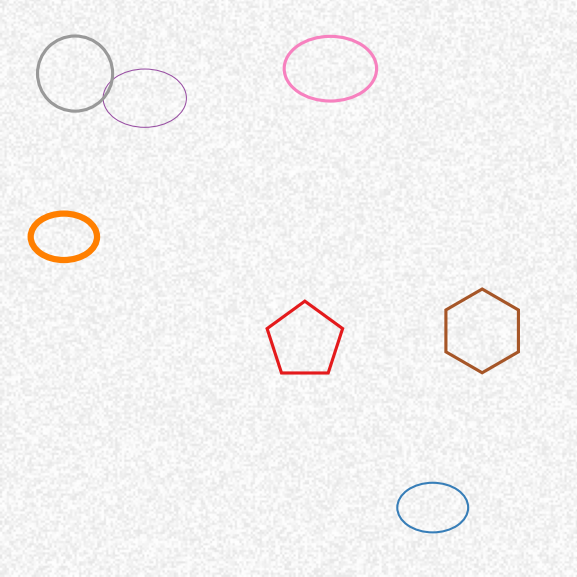[{"shape": "pentagon", "thickness": 1.5, "radius": 0.34, "center": [0.528, 0.409]}, {"shape": "oval", "thickness": 1, "radius": 0.31, "center": [0.749, 0.12]}, {"shape": "oval", "thickness": 0.5, "radius": 0.36, "center": [0.251, 0.829]}, {"shape": "oval", "thickness": 3, "radius": 0.29, "center": [0.111, 0.589]}, {"shape": "hexagon", "thickness": 1.5, "radius": 0.36, "center": [0.835, 0.426]}, {"shape": "oval", "thickness": 1.5, "radius": 0.4, "center": [0.572, 0.88]}, {"shape": "circle", "thickness": 1.5, "radius": 0.33, "center": [0.13, 0.872]}]